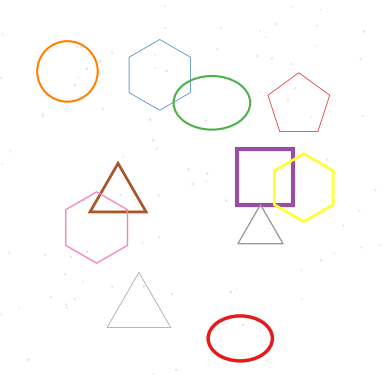[{"shape": "pentagon", "thickness": 0.5, "radius": 0.42, "center": [0.776, 0.727]}, {"shape": "oval", "thickness": 2.5, "radius": 0.42, "center": [0.624, 0.121]}, {"shape": "hexagon", "thickness": 0.5, "radius": 0.46, "center": [0.415, 0.806]}, {"shape": "oval", "thickness": 1.5, "radius": 0.5, "center": [0.55, 0.733]}, {"shape": "square", "thickness": 3, "radius": 0.36, "center": [0.689, 0.54]}, {"shape": "circle", "thickness": 1.5, "radius": 0.39, "center": [0.175, 0.814]}, {"shape": "hexagon", "thickness": 2, "radius": 0.44, "center": [0.789, 0.512]}, {"shape": "triangle", "thickness": 2, "radius": 0.42, "center": [0.307, 0.492]}, {"shape": "hexagon", "thickness": 1, "radius": 0.46, "center": [0.251, 0.409]}, {"shape": "triangle", "thickness": 0.5, "radius": 0.48, "center": [0.361, 0.197]}, {"shape": "triangle", "thickness": 1, "radius": 0.34, "center": [0.677, 0.401]}]